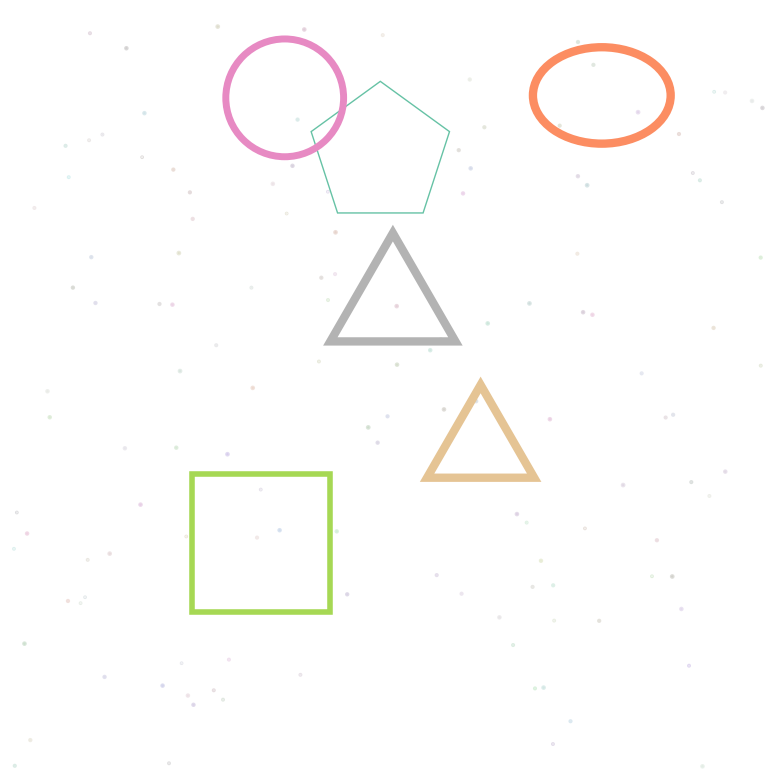[{"shape": "pentagon", "thickness": 0.5, "radius": 0.47, "center": [0.494, 0.8]}, {"shape": "oval", "thickness": 3, "radius": 0.45, "center": [0.782, 0.876]}, {"shape": "circle", "thickness": 2.5, "radius": 0.38, "center": [0.37, 0.873]}, {"shape": "square", "thickness": 2, "radius": 0.45, "center": [0.339, 0.295]}, {"shape": "triangle", "thickness": 3, "radius": 0.4, "center": [0.624, 0.42]}, {"shape": "triangle", "thickness": 3, "radius": 0.47, "center": [0.51, 0.603]}]